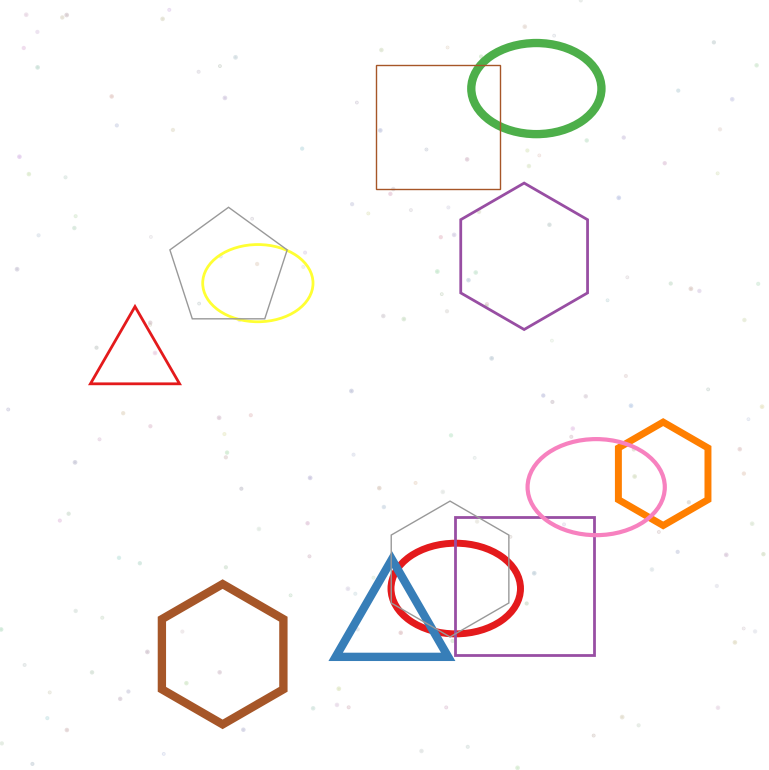[{"shape": "triangle", "thickness": 1, "radius": 0.33, "center": [0.175, 0.535]}, {"shape": "oval", "thickness": 2.5, "radius": 0.42, "center": [0.592, 0.236]}, {"shape": "triangle", "thickness": 3, "radius": 0.42, "center": [0.509, 0.189]}, {"shape": "oval", "thickness": 3, "radius": 0.42, "center": [0.697, 0.885]}, {"shape": "square", "thickness": 1, "radius": 0.45, "center": [0.682, 0.239]}, {"shape": "hexagon", "thickness": 1, "radius": 0.48, "center": [0.681, 0.667]}, {"shape": "hexagon", "thickness": 2.5, "radius": 0.34, "center": [0.861, 0.385]}, {"shape": "oval", "thickness": 1, "radius": 0.36, "center": [0.335, 0.632]}, {"shape": "square", "thickness": 0.5, "radius": 0.4, "center": [0.569, 0.835]}, {"shape": "hexagon", "thickness": 3, "radius": 0.46, "center": [0.289, 0.15]}, {"shape": "oval", "thickness": 1.5, "radius": 0.45, "center": [0.774, 0.367]}, {"shape": "hexagon", "thickness": 0.5, "radius": 0.44, "center": [0.584, 0.261]}, {"shape": "pentagon", "thickness": 0.5, "radius": 0.4, "center": [0.297, 0.651]}]